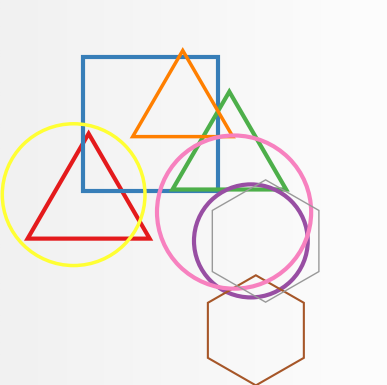[{"shape": "triangle", "thickness": 3, "radius": 0.91, "center": [0.229, 0.471]}, {"shape": "square", "thickness": 3, "radius": 0.87, "center": [0.387, 0.679]}, {"shape": "triangle", "thickness": 3, "radius": 0.85, "center": [0.592, 0.592]}, {"shape": "circle", "thickness": 3, "radius": 0.73, "center": [0.647, 0.374]}, {"shape": "triangle", "thickness": 2.5, "radius": 0.75, "center": [0.472, 0.72]}, {"shape": "circle", "thickness": 2.5, "radius": 0.92, "center": [0.19, 0.494]}, {"shape": "hexagon", "thickness": 1.5, "radius": 0.71, "center": [0.66, 0.142]}, {"shape": "circle", "thickness": 3, "radius": 0.99, "center": [0.604, 0.449]}, {"shape": "hexagon", "thickness": 1, "radius": 0.79, "center": [0.685, 0.374]}]